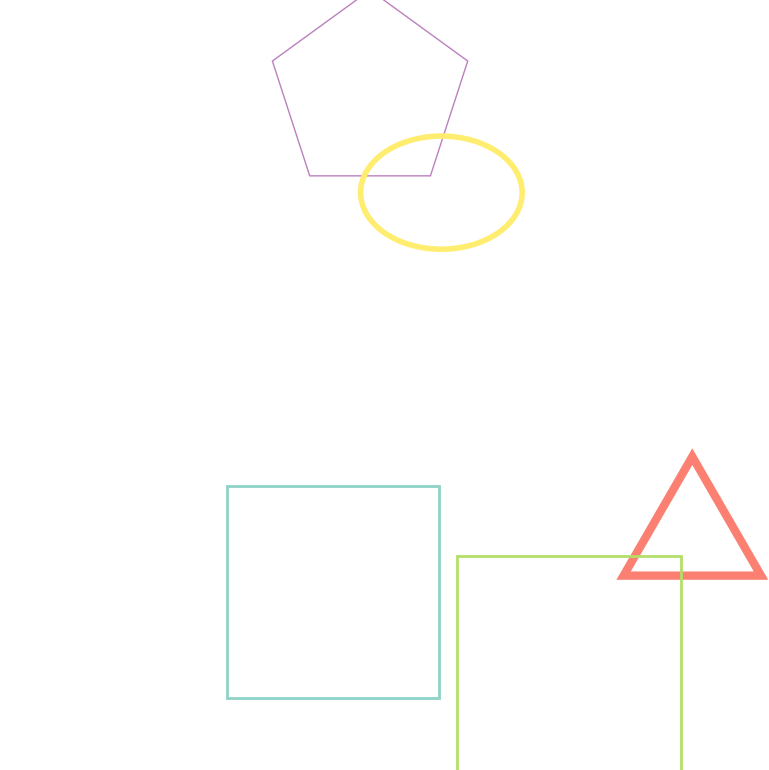[{"shape": "square", "thickness": 1, "radius": 0.69, "center": [0.432, 0.231]}, {"shape": "triangle", "thickness": 3, "radius": 0.52, "center": [0.899, 0.304]}, {"shape": "square", "thickness": 1, "radius": 0.73, "center": [0.739, 0.133]}, {"shape": "pentagon", "thickness": 0.5, "radius": 0.67, "center": [0.481, 0.88]}, {"shape": "oval", "thickness": 2, "radius": 0.52, "center": [0.573, 0.75]}]